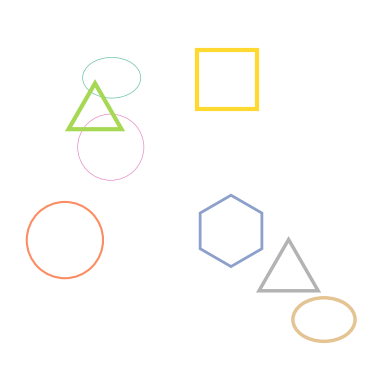[{"shape": "oval", "thickness": 0.5, "radius": 0.38, "center": [0.29, 0.798]}, {"shape": "circle", "thickness": 1.5, "radius": 0.5, "center": [0.169, 0.376]}, {"shape": "hexagon", "thickness": 2, "radius": 0.46, "center": [0.6, 0.4]}, {"shape": "circle", "thickness": 0.5, "radius": 0.43, "center": [0.288, 0.618]}, {"shape": "triangle", "thickness": 3, "radius": 0.4, "center": [0.247, 0.704]}, {"shape": "square", "thickness": 3, "radius": 0.39, "center": [0.589, 0.794]}, {"shape": "oval", "thickness": 2.5, "radius": 0.4, "center": [0.841, 0.17]}, {"shape": "triangle", "thickness": 2.5, "radius": 0.44, "center": [0.75, 0.289]}]